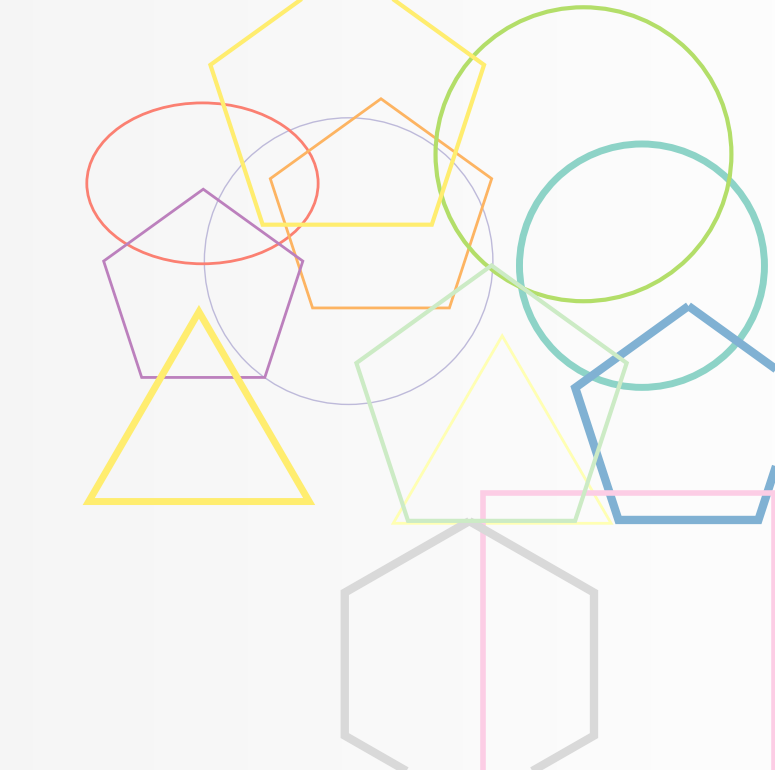[{"shape": "circle", "thickness": 2.5, "radius": 0.79, "center": [0.828, 0.655]}, {"shape": "triangle", "thickness": 1, "radius": 0.81, "center": [0.648, 0.402]}, {"shape": "circle", "thickness": 0.5, "radius": 0.93, "center": [0.45, 0.661]}, {"shape": "oval", "thickness": 1, "radius": 0.75, "center": [0.261, 0.762]}, {"shape": "pentagon", "thickness": 3, "radius": 0.77, "center": [0.888, 0.449]}, {"shape": "pentagon", "thickness": 1, "radius": 0.75, "center": [0.492, 0.722]}, {"shape": "circle", "thickness": 1.5, "radius": 0.95, "center": [0.753, 0.8]}, {"shape": "square", "thickness": 2, "radius": 0.94, "center": [0.811, 0.172]}, {"shape": "hexagon", "thickness": 3, "radius": 0.93, "center": [0.606, 0.138]}, {"shape": "pentagon", "thickness": 1, "radius": 0.68, "center": [0.262, 0.619]}, {"shape": "pentagon", "thickness": 1.5, "radius": 0.92, "center": [0.634, 0.472]}, {"shape": "pentagon", "thickness": 1.5, "radius": 0.93, "center": [0.448, 0.858]}, {"shape": "triangle", "thickness": 2.5, "radius": 0.82, "center": [0.257, 0.431]}]